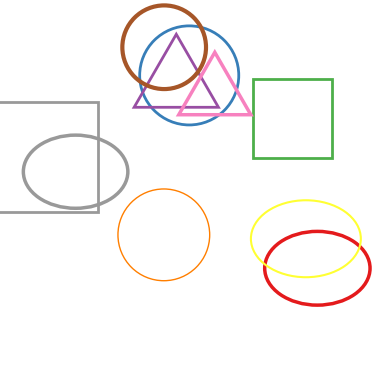[{"shape": "oval", "thickness": 2.5, "radius": 0.68, "center": [0.824, 0.303]}, {"shape": "circle", "thickness": 2, "radius": 0.64, "center": [0.491, 0.804]}, {"shape": "square", "thickness": 2, "radius": 0.51, "center": [0.759, 0.692]}, {"shape": "triangle", "thickness": 2, "radius": 0.63, "center": [0.458, 0.785]}, {"shape": "circle", "thickness": 1, "radius": 0.6, "center": [0.426, 0.39]}, {"shape": "oval", "thickness": 1.5, "radius": 0.71, "center": [0.794, 0.38]}, {"shape": "circle", "thickness": 3, "radius": 0.54, "center": [0.426, 0.877]}, {"shape": "triangle", "thickness": 2.5, "radius": 0.54, "center": [0.558, 0.756]}, {"shape": "oval", "thickness": 2.5, "radius": 0.68, "center": [0.196, 0.554]}, {"shape": "square", "thickness": 2, "radius": 0.71, "center": [0.114, 0.592]}]